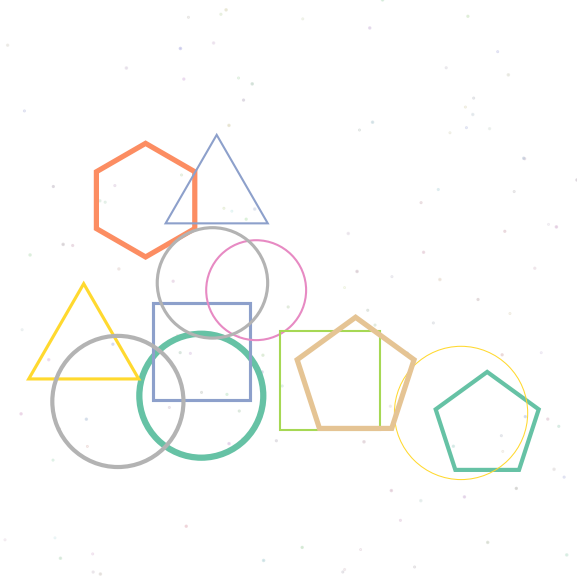[{"shape": "circle", "thickness": 3, "radius": 0.54, "center": [0.349, 0.314]}, {"shape": "pentagon", "thickness": 2, "radius": 0.47, "center": [0.844, 0.261]}, {"shape": "hexagon", "thickness": 2.5, "radius": 0.49, "center": [0.252, 0.653]}, {"shape": "triangle", "thickness": 1, "radius": 0.51, "center": [0.375, 0.663]}, {"shape": "square", "thickness": 1.5, "radius": 0.42, "center": [0.349, 0.391]}, {"shape": "circle", "thickness": 1, "radius": 0.43, "center": [0.444, 0.497]}, {"shape": "square", "thickness": 1, "radius": 0.43, "center": [0.572, 0.34]}, {"shape": "triangle", "thickness": 1.5, "radius": 0.55, "center": [0.145, 0.398]}, {"shape": "circle", "thickness": 0.5, "radius": 0.58, "center": [0.798, 0.284]}, {"shape": "pentagon", "thickness": 2.5, "radius": 0.53, "center": [0.616, 0.343]}, {"shape": "circle", "thickness": 2, "radius": 0.57, "center": [0.204, 0.304]}, {"shape": "circle", "thickness": 1.5, "radius": 0.48, "center": [0.368, 0.509]}]